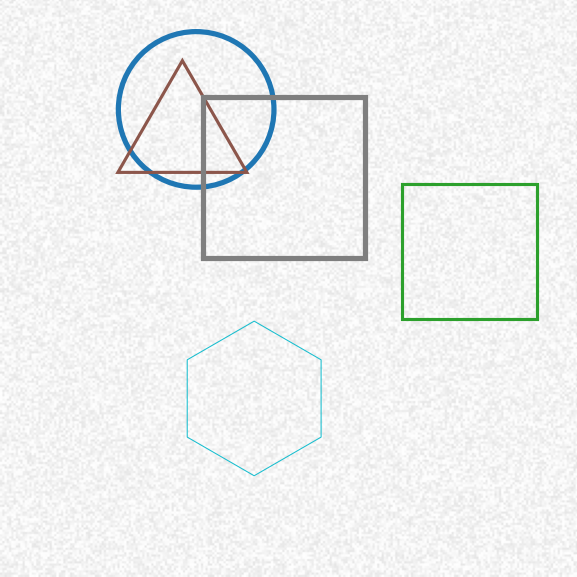[{"shape": "circle", "thickness": 2.5, "radius": 0.67, "center": [0.34, 0.81]}, {"shape": "square", "thickness": 1.5, "radius": 0.58, "center": [0.813, 0.563]}, {"shape": "triangle", "thickness": 1.5, "radius": 0.64, "center": [0.316, 0.765]}, {"shape": "square", "thickness": 2.5, "radius": 0.7, "center": [0.492, 0.692]}, {"shape": "hexagon", "thickness": 0.5, "radius": 0.67, "center": [0.44, 0.309]}]